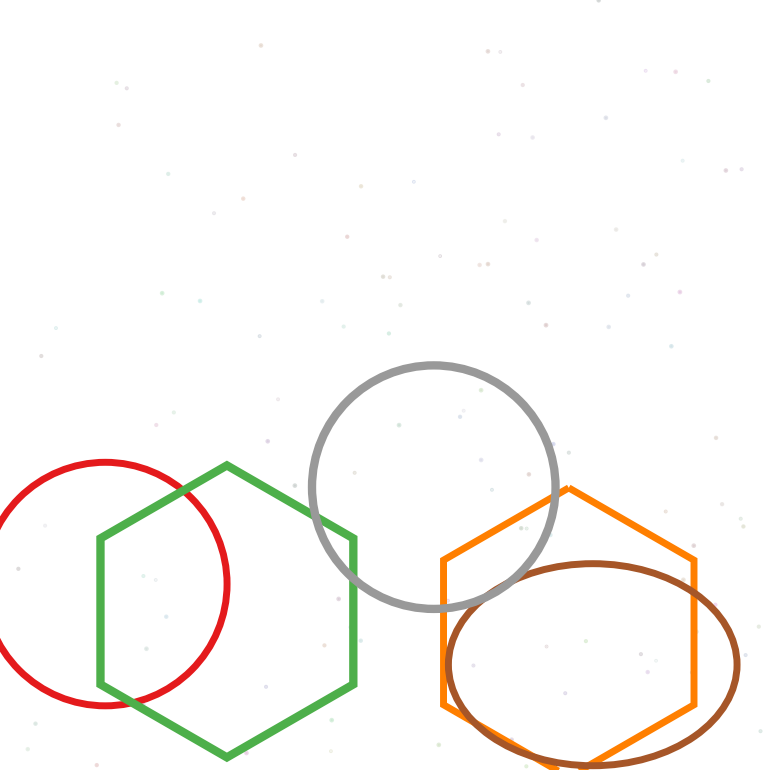[{"shape": "circle", "thickness": 2.5, "radius": 0.79, "center": [0.137, 0.241]}, {"shape": "hexagon", "thickness": 3, "radius": 0.95, "center": [0.295, 0.206]}, {"shape": "hexagon", "thickness": 2.5, "radius": 0.94, "center": [0.739, 0.179]}, {"shape": "oval", "thickness": 2.5, "radius": 0.94, "center": [0.77, 0.137]}, {"shape": "circle", "thickness": 3, "radius": 0.79, "center": [0.563, 0.367]}]